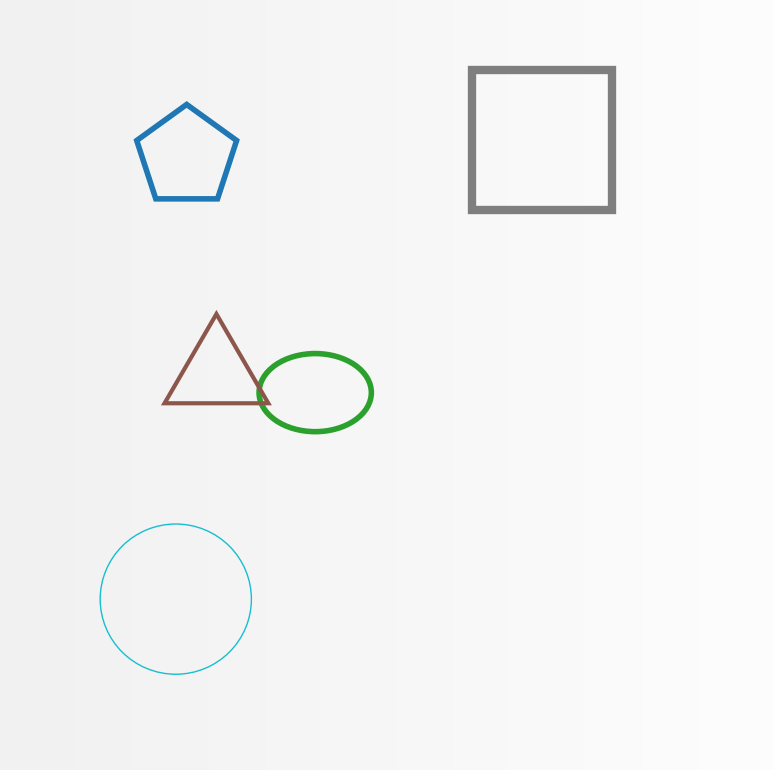[{"shape": "pentagon", "thickness": 2, "radius": 0.34, "center": [0.241, 0.797]}, {"shape": "oval", "thickness": 2, "radius": 0.36, "center": [0.407, 0.49]}, {"shape": "triangle", "thickness": 1.5, "radius": 0.39, "center": [0.279, 0.515]}, {"shape": "square", "thickness": 3, "radius": 0.45, "center": [0.699, 0.818]}, {"shape": "circle", "thickness": 0.5, "radius": 0.49, "center": [0.227, 0.222]}]